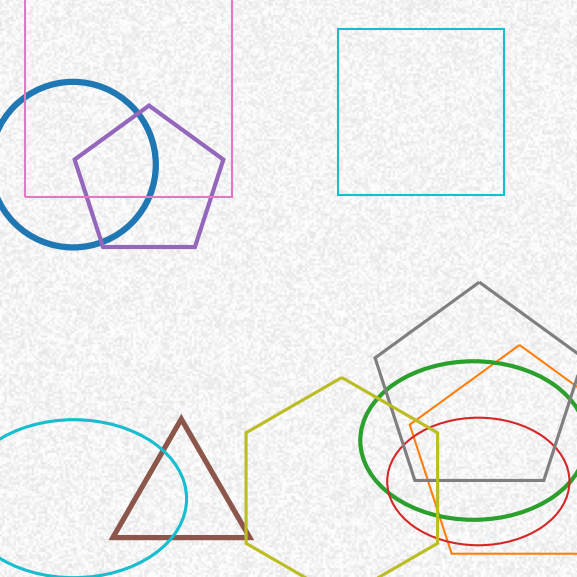[{"shape": "circle", "thickness": 3, "radius": 0.72, "center": [0.126, 0.714]}, {"shape": "pentagon", "thickness": 1, "radius": 1.0, "center": [0.9, 0.202]}, {"shape": "oval", "thickness": 2, "radius": 0.98, "center": [0.82, 0.236]}, {"shape": "oval", "thickness": 1, "radius": 0.79, "center": [0.828, 0.165]}, {"shape": "pentagon", "thickness": 2, "radius": 0.68, "center": [0.258, 0.681]}, {"shape": "triangle", "thickness": 2.5, "radius": 0.68, "center": [0.314, 0.137]}, {"shape": "square", "thickness": 1, "radius": 0.9, "center": [0.222, 0.837]}, {"shape": "pentagon", "thickness": 1.5, "radius": 0.95, "center": [0.83, 0.321]}, {"shape": "hexagon", "thickness": 1.5, "radius": 0.96, "center": [0.592, 0.154]}, {"shape": "oval", "thickness": 1.5, "radius": 0.98, "center": [0.128, 0.136]}, {"shape": "square", "thickness": 1, "radius": 0.72, "center": [0.729, 0.806]}]